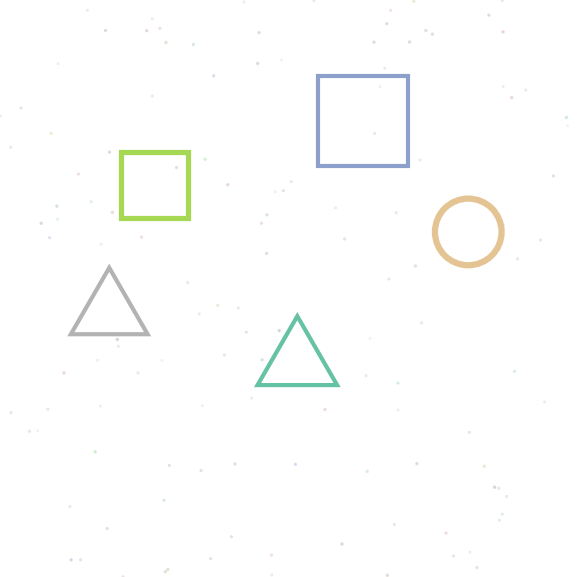[{"shape": "triangle", "thickness": 2, "radius": 0.4, "center": [0.515, 0.372]}, {"shape": "square", "thickness": 2, "radius": 0.39, "center": [0.628, 0.79]}, {"shape": "square", "thickness": 2.5, "radius": 0.29, "center": [0.268, 0.678]}, {"shape": "circle", "thickness": 3, "radius": 0.29, "center": [0.811, 0.598]}, {"shape": "triangle", "thickness": 2, "radius": 0.38, "center": [0.189, 0.459]}]